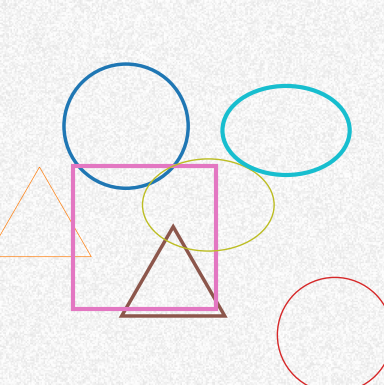[{"shape": "circle", "thickness": 2.5, "radius": 0.81, "center": [0.327, 0.672]}, {"shape": "triangle", "thickness": 0.5, "radius": 0.78, "center": [0.103, 0.411]}, {"shape": "circle", "thickness": 1, "radius": 0.75, "center": [0.87, 0.13]}, {"shape": "triangle", "thickness": 2.5, "radius": 0.77, "center": [0.45, 0.257]}, {"shape": "square", "thickness": 3, "radius": 0.93, "center": [0.374, 0.383]}, {"shape": "oval", "thickness": 1, "radius": 0.85, "center": [0.541, 0.468]}, {"shape": "oval", "thickness": 3, "radius": 0.83, "center": [0.743, 0.661]}]